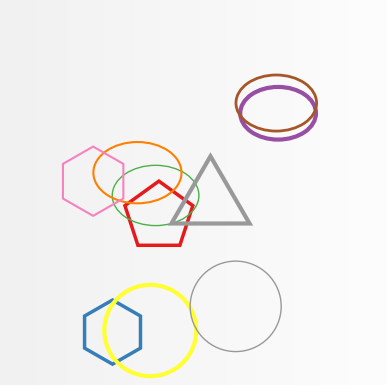[{"shape": "pentagon", "thickness": 2.5, "radius": 0.46, "center": [0.41, 0.437]}, {"shape": "hexagon", "thickness": 2.5, "radius": 0.42, "center": [0.29, 0.137]}, {"shape": "oval", "thickness": 1, "radius": 0.56, "center": [0.401, 0.492]}, {"shape": "oval", "thickness": 3, "radius": 0.49, "center": [0.718, 0.706]}, {"shape": "oval", "thickness": 1.5, "radius": 0.57, "center": [0.355, 0.552]}, {"shape": "circle", "thickness": 3, "radius": 0.59, "center": [0.388, 0.142]}, {"shape": "oval", "thickness": 2, "radius": 0.52, "center": [0.713, 0.732]}, {"shape": "hexagon", "thickness": 1.5, "radius": 0.45, "center": [0.24, 0.529]}, {"shape": "triangle", "thickness": 3, "radius": 0.58, "center": [0.543, 0.478]}, {"shape": "circle", "thickness": 1, "radius": 0.59, "center": [0.608, 0.204]}]